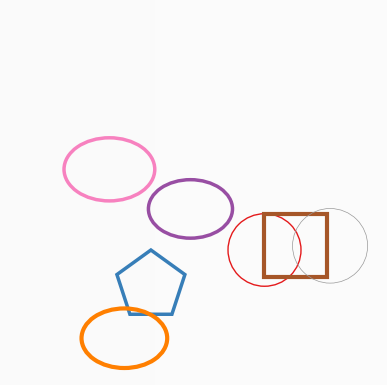[{"shape": "circle", "thickness": 1, "radius": 0.47, "center": [0.683, 0.351]}, {"shape": "pentagon", "thickness": 2.5, "radius": 0.46, "center": [0.389, 0.258]}, {"shape": "oval", "thickness": 2.5, "radius": 0.54, "center": [0.492, 0.457]}, {"shape": "oval", "thickness": 3, "radius": 0.55, "center": [0.321, 0.121]}, {"shape": "square", "thickness": 3, "radius": 0.41, "center": [0.763, 0.362]}, {"shape": "oval", "thickness": 2.5, "radius": 0.59, "center": [0.282, 0.56]}, {"shape": "circle", "thickness": 0.5, "radius": 0.48, "center": [0.852, 0.362]}]